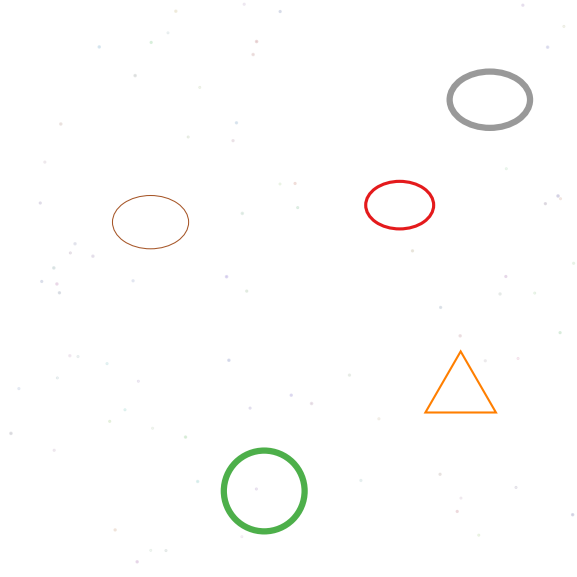[{"shape": "oval", "thickness": 1.5, "radius": 0.29, "center": [0.692, 0.644]}, {"shape": "circle", "thickness": 3, "radius": 0.35, "center": [0.458, 0.149]}, {"shape": "triangle", "thickness": 1, "radius": 0.35, "center": [0.798, 0.32]}, {"shape": "oval", "thickness": 0.5, "radius": 0.33, "center": [0.261, 0.614]}, {"shape": "oval", "thickness": 3, "radius": 0.35, "center": [0.848, 0.826]}]